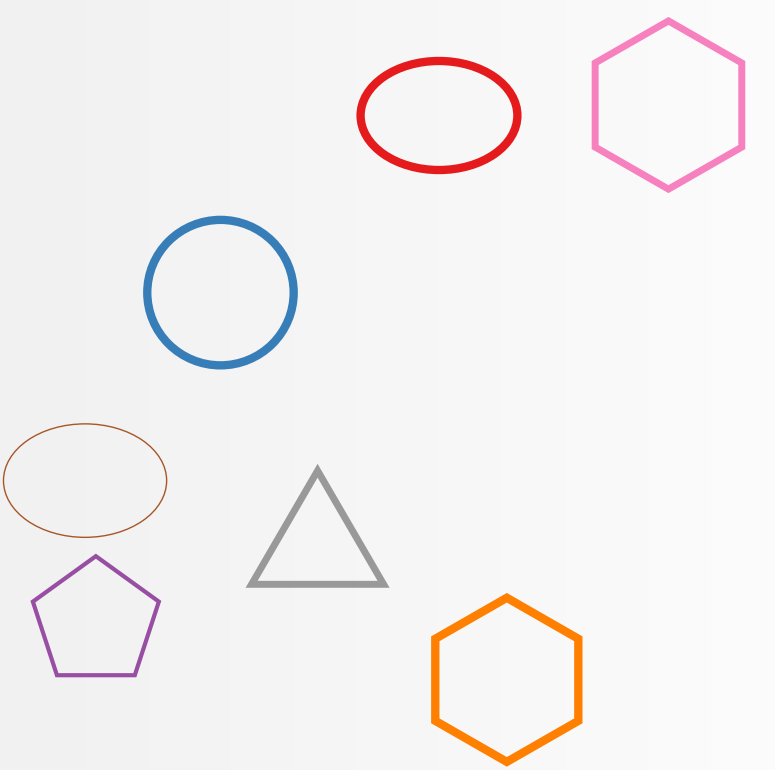[{"shape": "oval", "thickness": 3, "radius": 0.51, "center": [0.566, 0.85]}, {"shape": "circle", "thickness": 3, "radius": 0.47, "center": [0.284, 0.62]}, {"shape": "pentagon", "thickness": 1.5, "radius": 0.43, "center": [0.124, 0.192]}, {"shape": "hexagon", "thickness": 3, "radius": 0.53, "center": [0.654, 0.117]}, {"shape": "oval", "thickness": 0.5, "radius": 0.53, "center": [0.11, 0.376]}, {"shape": "hexagon", "thickness": 2.5, "radius": 0.55, "center": [0.863, 0.864]}, {"shape": "triangle", "thickness": 2.5, "radius": 0.49, "center": [0.41, 0.29]}]